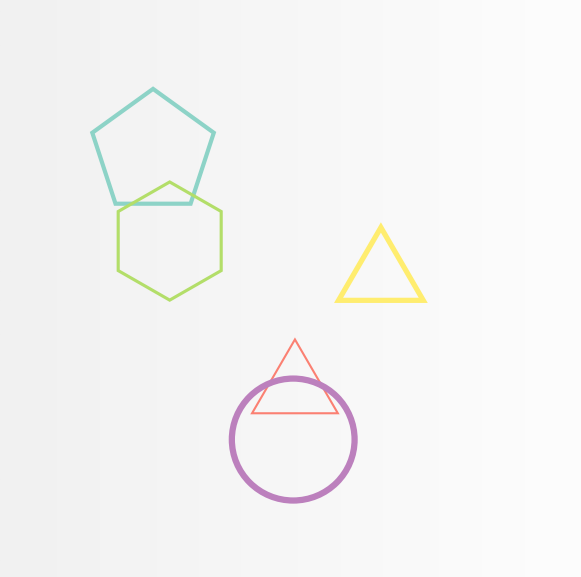[{"shape": "pentagon", "thickness": 2, "radius": 0.55, "center": [0.263, 0.735]}, {"shape": "triangle", "thickness": 1, "radius": 0.43, "center": [0.507, 0.326]}, {"shape": "hexagon", "thickness": 1.5, "radius": 0.51, "center": [0.292, 0.582]}, {"shape": "circle", "thickness": 3, "radius": 0.53, "center": [0.504, 0.238]}, {"shape": "triangle", "thickness": 2.5, "radius": 0.42, "center": [0.655, 0.521]}]